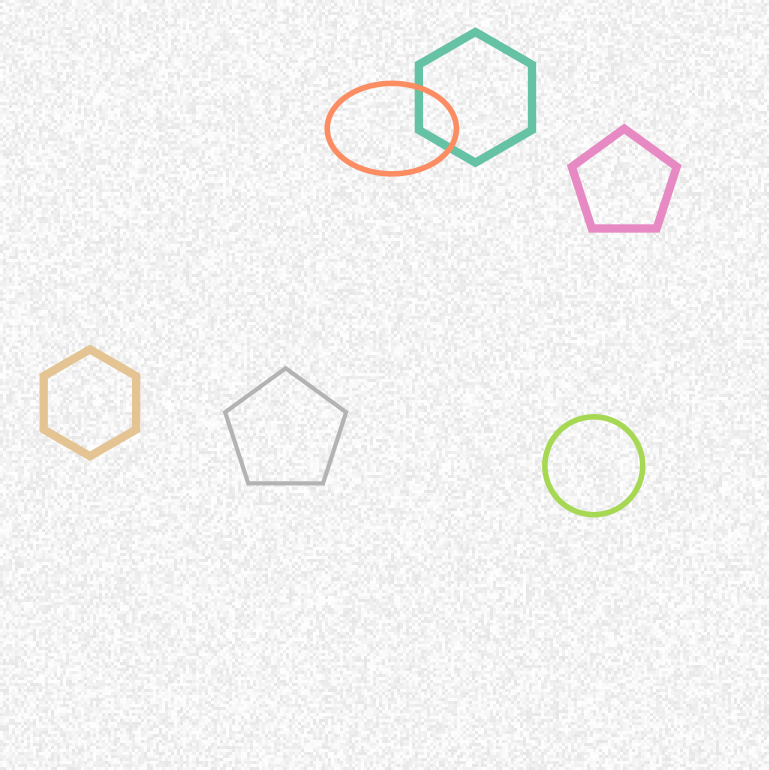[{"shape": "hexagon", "thickness": 3, "radius": 0.42, "center": [0.617, 0.874]}, {"shape": "oval", "thickness": 2, "radius": 0.42, "center": [0.509, 0.833]}, {"shape": "pentagon", "thickness": 3, "radius": 0.36, "center": [0.811, 0.761]}, {"shape": "circle", "thickness": 2, "radius": 0.32, "center": [0.771, 0.395]}, {"shape": "hexagon", "thickness": 3, "radius": 0.35, "center": [0.117, 0.477]}, {"shape": "pentagon", "thickness": 1.5, "radius": 0.41, "center": [0.371, 0.439]}]